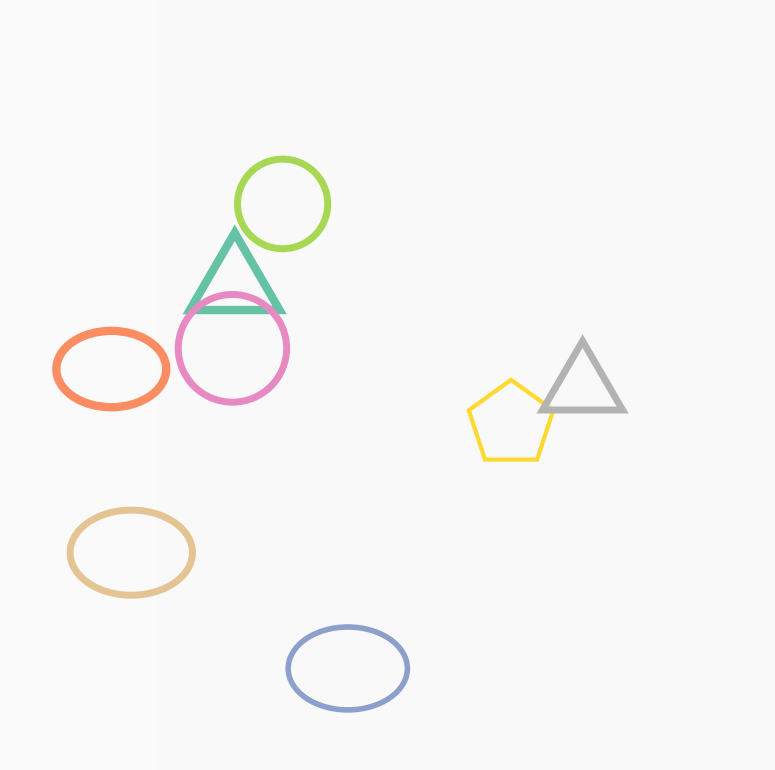[{"shape": "triangle", "thickness": 3, "radius": 0.33, "center": [0.303, 0.631]}, {"shape": "oval", "thickness": 3, "radius": 0.35, "center": [0.144, 0.521]}, {"shape": "oval", "thickness": 2, "radius": 0.38, "center": [0.449, 0.132]}, {"shape": "circle", "thickness": 2.5, "radius": 0.35, "center": [0.3, 0.548]}, {"shape": "circle", "thickness": 2.5, "radius": 0.29, "center": [0.365, 0.735]}, {"shape": "pentagon", "thickness": 1.5, "radius": 0.29, "center": [0.659, 0.449]}, {"shape": "oval", "thickness": 2.5, "radius": 0.39, "center": [0.169, 0.282]}, {"shape": "triangle", "thickness": 2.5, "radius": 0.3, "center": [0.752, 0.497]}]